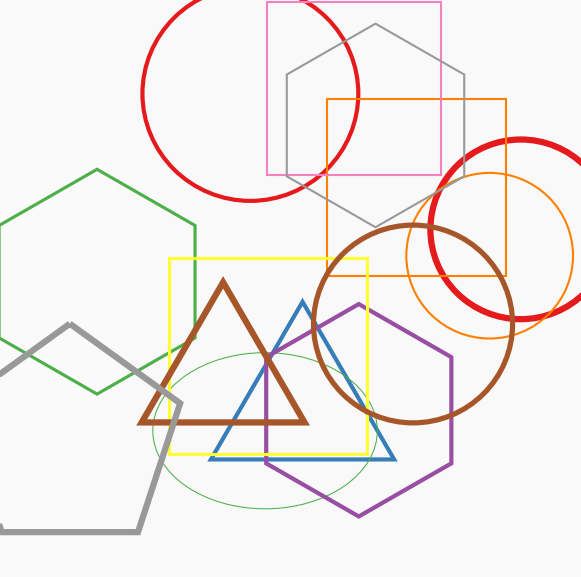[{"shape": "circle", "thickness": 2, "radius": 0.93, "center": [0.431, 0.837]}, {"shape": "circle", "thickness": 3, "radius": 0.78, "center": [0.896, 0.602]}, {"shape": "triangle", "thickness": 2, "radius": 0.91, "center": [0.521, 0.295]}, {"shape": "oval", "thickness": 0.5, "radius": 0.97, "center": [0.456, 0.253]}, {"shape": "hexagon", "thickness": 1.5, "radius": 0.97, "center": [0.167, 0.511]}, {"shape": "hexagon", "thickness": 2, "radius": 0.92, "center": [0.617, 0.289]}, {"shape": "circle", "thickness": 1, "radius": 0.72, "center": [0.842, 0.556]}, {"shape": "square", "thickness": 1, "radius": 0.77, "center": [0.716, 0.674]}, {"shape": "square", "thickness": 1.5, "radius": 0.85, "center": [0.461, 0.382]}, {"shape": "triangle", "thickness": 3, "radius": 0.81, "center": [0.384, 0.349]}, {"shape": "circle", "thickness": 2.5, "radius": 0.86, "center": [0.711, 0.438]}, {"shape": "square", "thickness": 1, "radius": 0.75, "center": [0.608, 0.845]}, {"shape": "pentagon", "thickness": 3, "radius": 1.0, "center": [0.12, 0.239]}, {"shape": "hexagon", "thickness": 1, "radius": 0.88, "center": [0.646, 0.782]}]